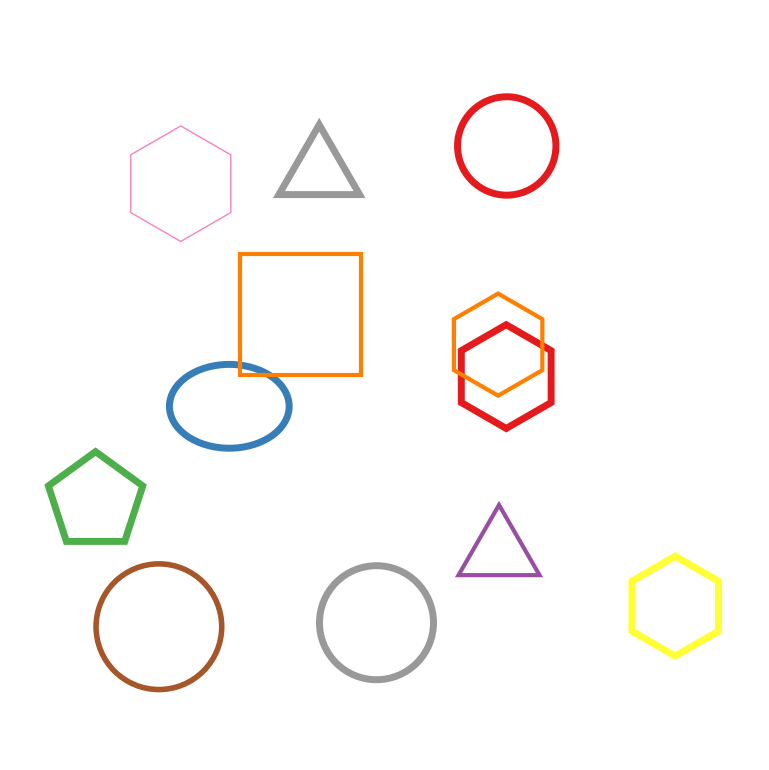[{"shape": "hexagon", "thickness": 2.5, "radius": 0.34, "center": [0.657, 0.511]}, {"shape": "circle", "thickness": 2.5, "radius": 0.32, "center": [0.658, 0.81]}, {"shape": "oval", "thickness": 2.5, "radius": 0.39, "center": [0.298, 0.472]}, {"shape": "pentagon", "thickness": 2.5, "radius": 0.32, "center": [0.124, 0.349]}, {"shape": "triangle", "thickness": 1.5, "radius": 0.3, "center": [0.648, 0.283]}, {"shape": "square", "thickness": 1.5, "radius": 0.39, "center": [0.391, 0.592]}, {"shape": "hexagon", "thickness": 1.5, "radius": 0.33, "center": [0.647, 0.552]}, {"shape": "hexagon", "thickness": 2.5, "radius": 0.32, "center": [0.877, 0.213]}, {"shape": "circle", "thickness": 2, "radius": 0.41, "center": [0.206, 0.186]}, {"shape": "hexagon", "thickness": 0.5, "radius": 0.37, "center": [0.235, 0.761]}, {"shape": "circle", "thickness": 2.5, "radius": 0.37, "center": [0.489, 0.191]}, {"shape": "triangle", "thickness": 2.5, "radius": 0.3, "center": [0.415, 0.778]}]